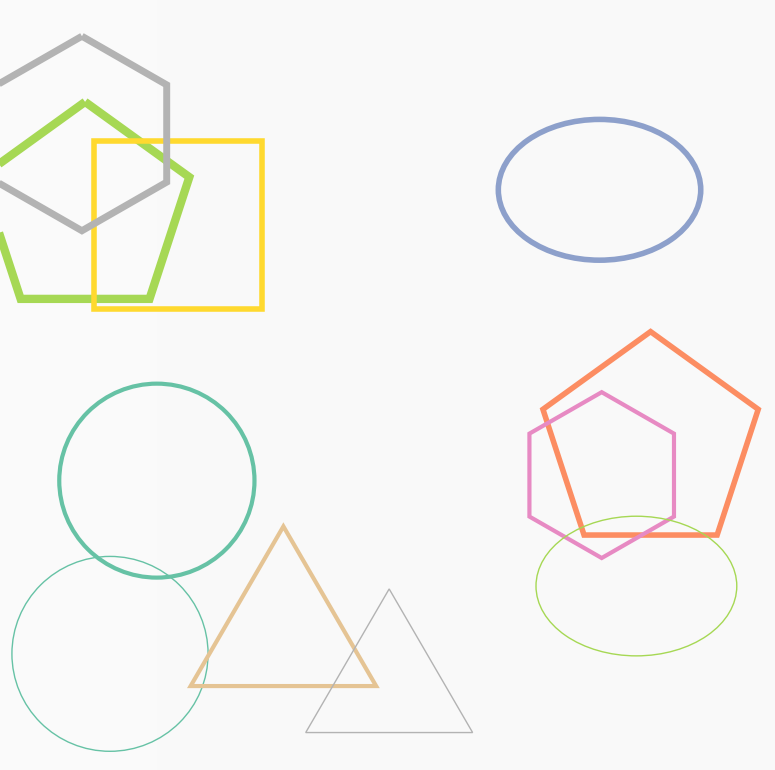[{"shape": "circle", "thickness": 0.5, "radius": 0.63, "center": [0.142, 0.151]}, {"shape": "circle", "thickness": 1.5, "radius": 0.63, "center": [0.202, 0.376]}, {"shape": "pentagon", "thickness": 2, "radius": 0.73, "center": [0.839, 0.423]}, {"shape": "oval", "thickness": 2, "radius": 0.65, "center": [0.774, 0.754]}, {"shape": "hexagon", "thickness": 1.5, "radius": 0.54, "center": [0.776, 0.383]}, {"shape": "pentagon", "thickness": 3, "radius": 0.71, "center": [0.11, 0.726]}, {"shape": "oval", "thickness": 0.5, "radius": 0.65, "center": [0.821, 0.239]}, {"shape": "square", "thickness": 2, "radius": 0.54, "center": [0.23, 0.708]}, {"shape": "triangle", "thickness": 1.5, "radius": 0.69, "center": [0.366, 0.178]}, {"shape": "hexagon", "thickness": 2.5, "radius": 0.63, "center": [0.106, 0.827]}, {"shape": "triangle", "thickness": 0.5, "radius": 0.62, "center": [0.502, 0.111]}]